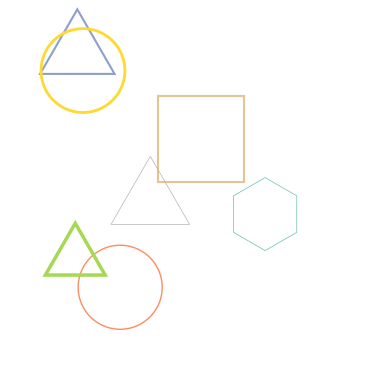[{"shape": "hexagon", "thickness": 0.5, "radius": 0.47, "center": [0.689, 0.444]}, {"shape": "circle", "thickness": 1, "radius": 0.55, "center": [0.312, 0.254]}, {"shape": "triangle", "thickness": 1.5, "radius": 0.56, "center": [0.201, 0.864]}, {"shape": "triangle", "thickness": 2.5, "radius": 0.45, "center": [0.195, 0.33]}, {"shape": "circle", "thickness": 2, "radius": 0.54, "center": [0.216, 0.817]}, {"shape": "square", "thickness": 1.5, "radius": 0.56, "center": [0.521, 0.638]}, {"shape": "triangle", "thickness": 0.5, "radius": 0.59, "center": [0.39, 0.476]}]